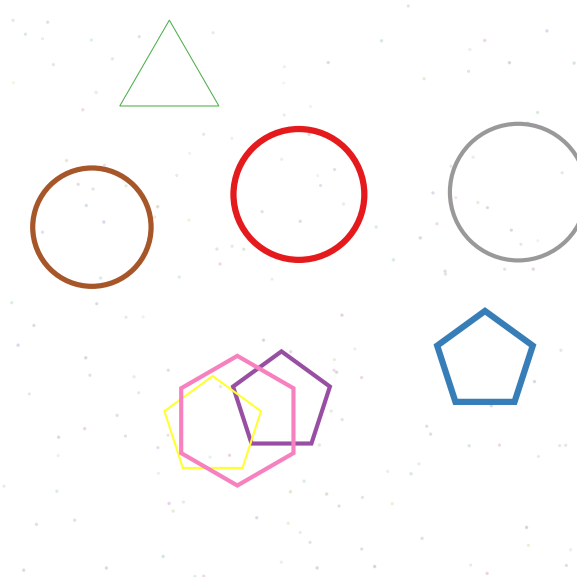[{"shape": "circle", "thickness": 3, "radius": 0.57, "center": [0.518, 0.662]}, {"shape": "pentagon", "thickness": 3, "radius": 0.44, "center": [0.84, 0.374]}, {"shape": "triangle", "thickness": 0.5, "radius": 0.5, "center": [0.293, 0.865]}, {"shape": "pentagon", "thickness": 2, "radius": 0.44, "center": [0.487, 0.302]}, {"shape": "pentagon", "thickness": 1, "radius": 0.44, "center": [0.368, 0.26]}, {"shape": "circle", "thickness": 2.5, "radius": 0.51, "center": [0.159, 0.606]}, {"shape": "hexagon", "thickness": 2, "radius": 0.56, "center": [0.411, 0.271]}, {"shape": "circle", "thickness": 2, "radius": 0.59, "center": [0.897, 0.666]}]